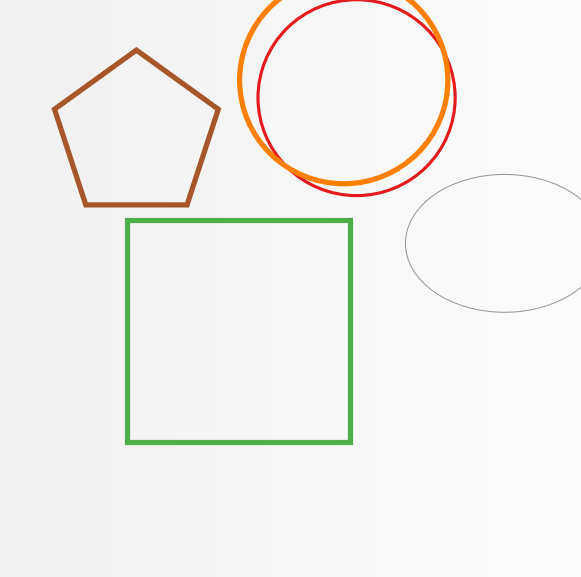[{"shape": "circle", "thickness": 1.5, "radius": 0.85, "center": [0.613, 0.83]}, {"shape": "square", "thickness": 2.5, "radius": 0.96, "center": [0.41, 0.426]}, {"shape": "circle", "thickness": 2.5, "radius": 0.9, "center": [0.591, 0.86]}, {"shape": "pentagon", "thickness": 2.5, "radius": 0.74, "center": [0.235, 0.764]}, {"shape": "oval", "thickness": 0.5, "radius": 0.85, "center": [0.868, 0.578]}]